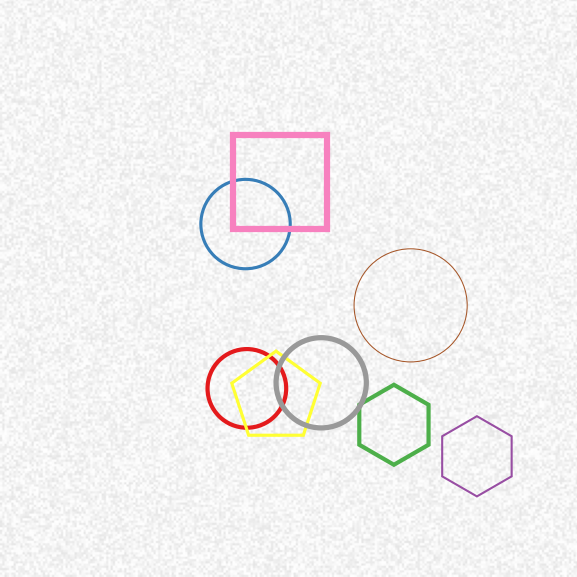[{"shape": "circle", "thickness": 2, "radius": 0.34, "center": [0.427, 0.327]}, {"shape": "circle", "thickness": 1.5, "radius": 0.39, "center": [0.425, 0.611]}, {"shape": "hexagon", "thickness": 2, "radius": 0.35, "center": [0.682, 0.264]}, {"shape": "hexagon", "thickness": 1, "radius": 0.35, "center": [0.826, 0.209]}, {"shape": "pentagon", "thickness": 1.5, "radius": 0.4, "center": [0.478, 0.311]}, {"shape": "circle", "thickness": 0.5, "radius": 0.49, "center": [0.711, 0.47]}, {"shape": "square", "thickness": 3, "radius": 0.4, "center": [0.485, 0.684]}, {"shape": "circle", "thickness": 2.5, "radius": 0.39, "center": [0.556, 0.336]}]